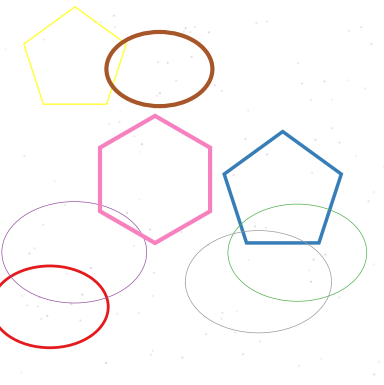[{"shape": "oval", "thickness": 2, "radius": 0.76, "center": [0.129, 0.203]}, {"shape": "pentagon", "thickness": 2.5, "radius": 0.8, "center": [0.734, 0.498]}, {"shape": "oval", "thickness": 0.5, "radius": 0.9, "center": [0.772, 0.344]}, {"shape": "oval", "thickness": 0.5, "radius": 0.94, "center": [0.193, 0.345]}, {"shape": "pentagon", "thickness": 1, "radius": 0.7, "center": [0.195, 0.842]}, {"shape": "oval", "thickness": 3, "radius": 0.69, "center": [0.414, 0.821]}, {"shape": "hexagon", "thickness": 3, "radius": 0.83, "center": [0.403, 0.534]}, {"shape": "oval", "thickness": 0.5, "radius": 0.95, "center": [0.671, 0.268]}]